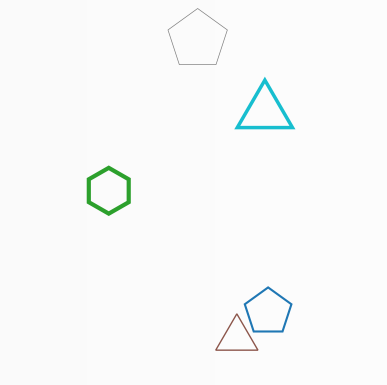[{"shape": "pentagon", "thickness": 1.5, "radius": 0.32, "center": [0.692, 0.19]}, {"shape": "hexagon", "thickness": 3, "radius": 0.3, "center": [0.281, 0.505]}, {"shape": "triangle", "thickness": 1, "radius": 0.31, "center": [0.611, 0.122]}, {"shape": "pentagon", "thickness": 0.5, "radius": 0.4, "center": [0.51, 0.897]}, {"shape": "triangle", "thickness": 2.5, "radius": 0.41, "center": [0.684, 0.71]}]